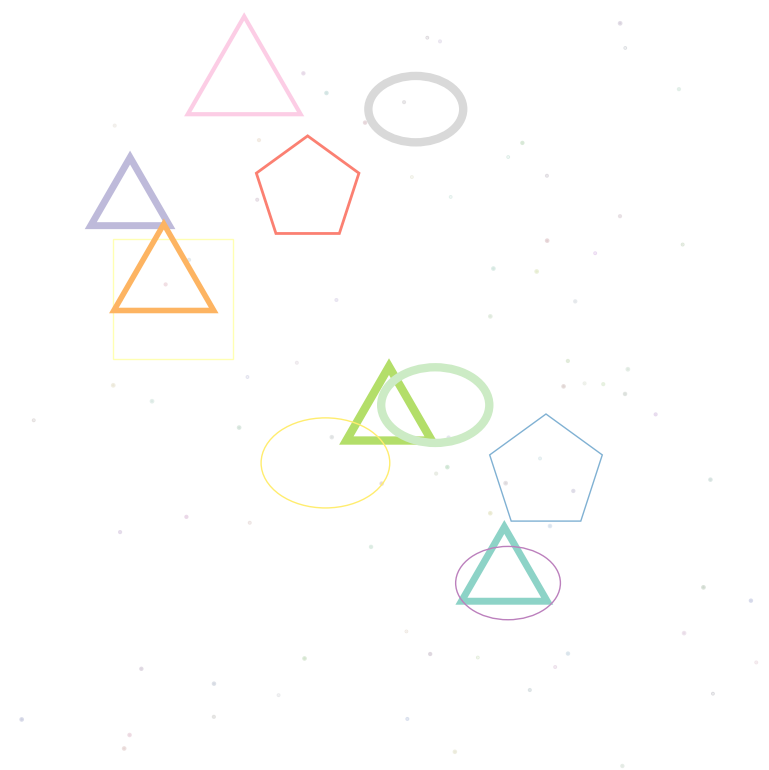[{"shape": "triangle", "thickness": 2.5, "radius": 0.32, "center": [0.655, 0.251]}, {"shape": "square", "thickness": 0.5, "radius": 0.39, "center": [0.224, 0.611]}, {"shape": "triangle", "thickness": 2.5, "radius": 0.29, "center": [0.169, 0.736]}, {"shape": "pentagon", "thickness": 1, "radius": 0.35, "center": [0.4, 0.753]}, {"shape": "pentagon", "thickness": 0.5, "radius": 0.38, "center": [0.709, 0.385]}, {"shape": "triangle", "thickness": 2, "radius": 0.37, "center": [0.213, 0.634]}, {"shape": "triangle", "thickness": 3, "radius": 0.32, "center": [0.505, 0.46]}, {"shape": "triangle", "thickness": 1.5, "radius": 0.42, "center": [0.317, 0.894]}, {"shape": "oval", "thickness": 3, "radius": 0.31, "center": [0.54, 0.858]}, {"shape": "oval", "thickness": 0.5, "radius": 0.34, "center": [0.66, 0.243]}, {"shape": "oval", "thickness": 3, "radius": 0.35, "center": [0.565, 0.474]}, {"shape": "oval", "thickness": 0.5, "radius": 0.42, "center": [0.423, 0.399]}]